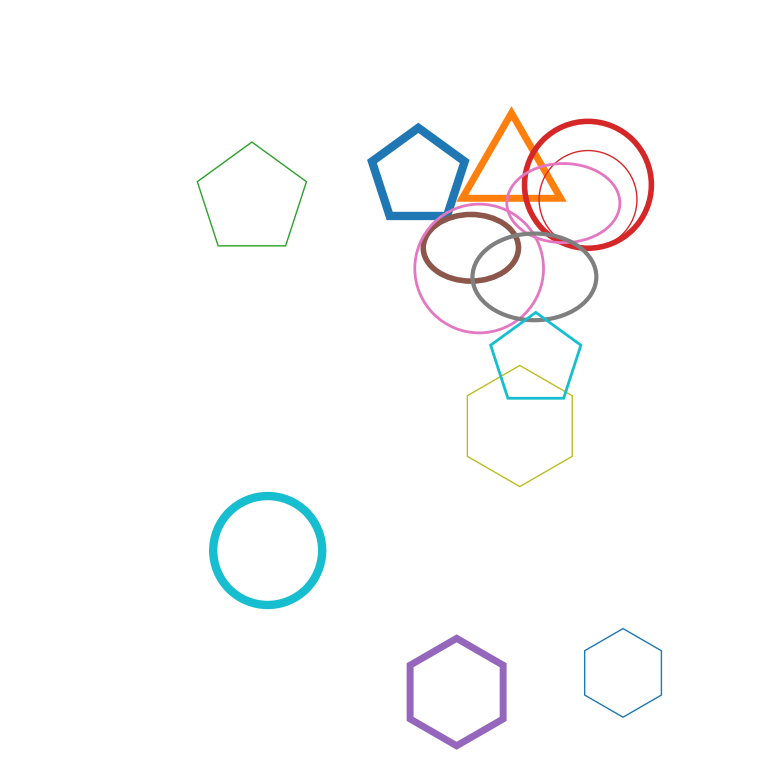[{"shape": "hexagon", "thickness": 0.5, "radius": 0.29, "center": [0.809, 0.126]}, {"shape": "pentagon", "thickness": 3, "radius": 0.32, "center": [0.543, 0.771]}, {"shape": "triangle", "thickness": 2.5, "radius": 0.37, "center": [0.664, 0.779]}, {"shape": "pentagon", "thickness": 0.5, "radius": 0.37, "center": [0.327, 0.741]}, {"shape": "circle", "thickness": 2, "radius": 0.41, "center": [0.764, 0.76]}, {"shape": "circle", "thickness": 0.5, "radius": 0.32, "center": [0.764, 0.741]}, {"shape": "hexagon", "thickness": 2.5, "radius": 0.35, "center": [0.593, 0.101]}, {"shape": "oval", "thickness": 2, "radius": 0.31, "center": [0.611, 0.678]}, {"shape": "oval", "thickness": 1, "radius": 0.37, "center": [0.732, 0.736]}, {"shape": "circle", "thickness": 1, "radius": 0.42, "center": [0.622, 0.651]}, {"shape": "oval", "thickness": 1.5, "radius": 0.4, "center": [0.694, 0.64]}, {"shape": "hexagon", "thickness": 0.5, "radius": 0.39, "center": [0.675, 0.447]}, {"shape": "pentagon", "thickness": 1, "radius": 0.31, "center": [0.696, 0.533]}, {"shape": "circle", "thickness": 3, "radius": 0.35, "center": [0.348, 0.285]}]